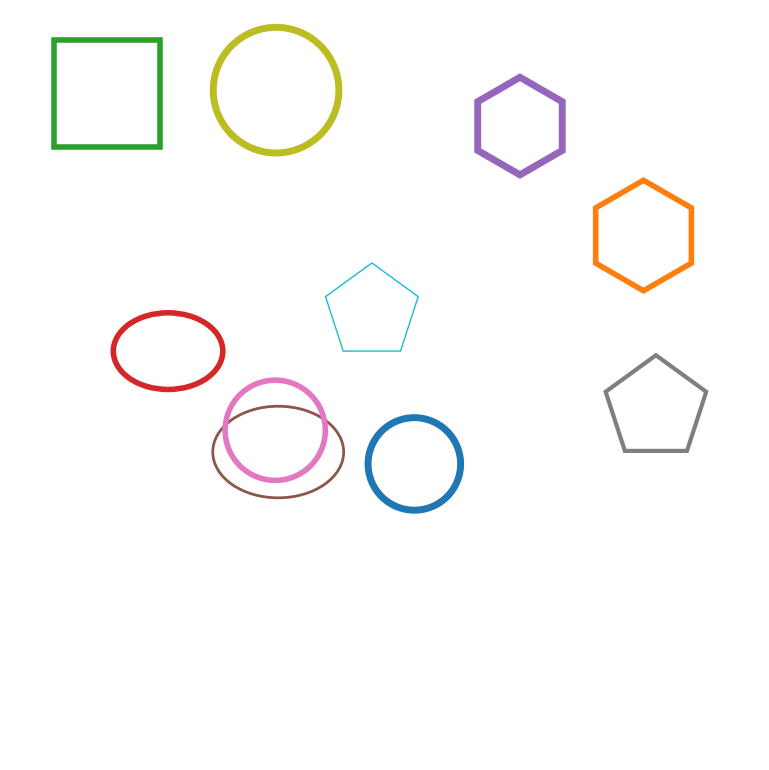[{"shape": "circle", "thickness": 2.5, "radius": 0.3, "center": [0.538, 0.397]}, {"shape": "hexagon", "thickness": 2, "radius": 0.36, "center": [0.836, 0.694]}, {"shape": "square", "thickness": 2, "radius": 0.35, "center": [0.139, 0.879]}, {"shape": "oval", "thickness": 2, "radius": 0.36, "center": [0.218, 0.544]}, {"shape": "hexagon", "thickness": 2.5, "radius": 0.32, "center": [0.675, 0.836]}, {"shape": "oval", "thickness": 1, "radius": 0.42, "center": [0.361, 0.413]}, {"shape": "circle", "thickness": 2, "radius": 0.33, "center": [0.357, 0.441]}, {"shape": "pentagon", "thickness": 1.5, "radius": 0.34, "center": [0.852, 0.47]}, {"shape": "circle", "thickness": 2.5, "radius": 0.41, "center": [0.359, 0.883]}, {"shape": "pentagon", "thickness": 0.5, "radius": 0.32, "center": [0.483, 0.595]}]